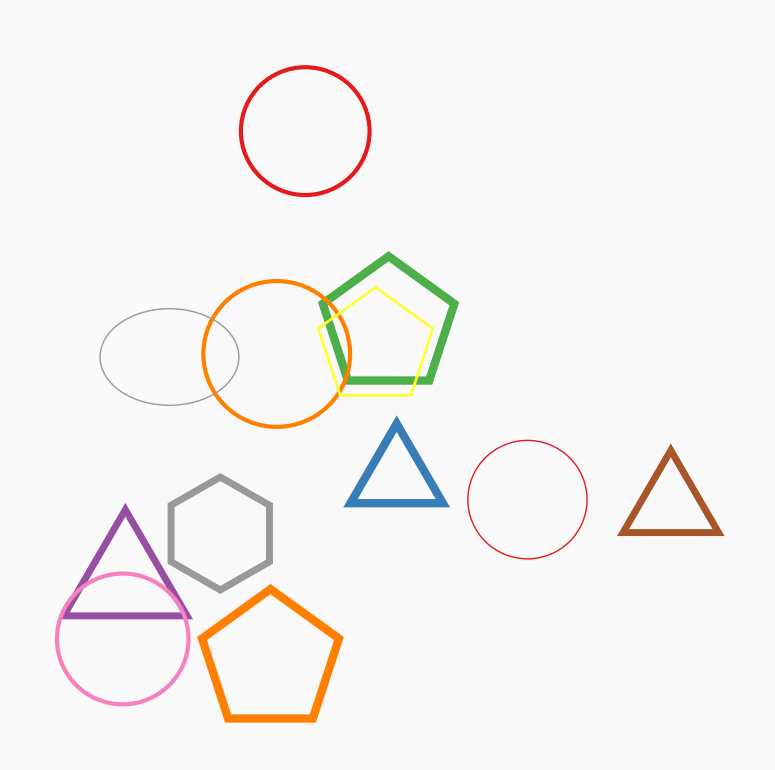[{"shape": "circle", "thickness": 0.5, "radius": 0.38, "center": [0.681, 0.351]}, {"shape": "circle", "thickness": 1.5, "radius": 0.42, "center": [0.394, 0.83]}, {"shape": "triangle", "thickness": 3, "radius": 0.34, "center": [0.512, 0.381]}, {"shape": "pentagon", "thickness": 3, "radius": 0.45, "center": [0.501, 0.578]}, {"shape": "triangle", "thickness": 2.5, "radius": 0.46, "center": [0.162, 0.246]}, {"shape": "circle", "thickness": 1.5, "radius": 0.47, "center": [0.357, 0.54]}, {"shape": "pentagon", "thickness": 3, "radius": 0.46, "center": [0.349, 0.142]}, {"shape": "pentagon", "thickness": 1, "radius": 0.39, "center": [0.485, 0.549]}, {"shape": "triangle", "thickness": 2.5, "radius": 0.36, "center": [0.866, 0.344]}, {"shape": "circle", "thickness": 1.5, "radius": 0.42, "center": [0.158, 0.17]}, {"shape": "hexagon", "thickness": 2.5, "radius": 0.37, "center": [0.284, 0.307]}, {"shape": "oval", "thickness": 0.5, "radius": 0.45, "center": [0.219, 0.536]}]